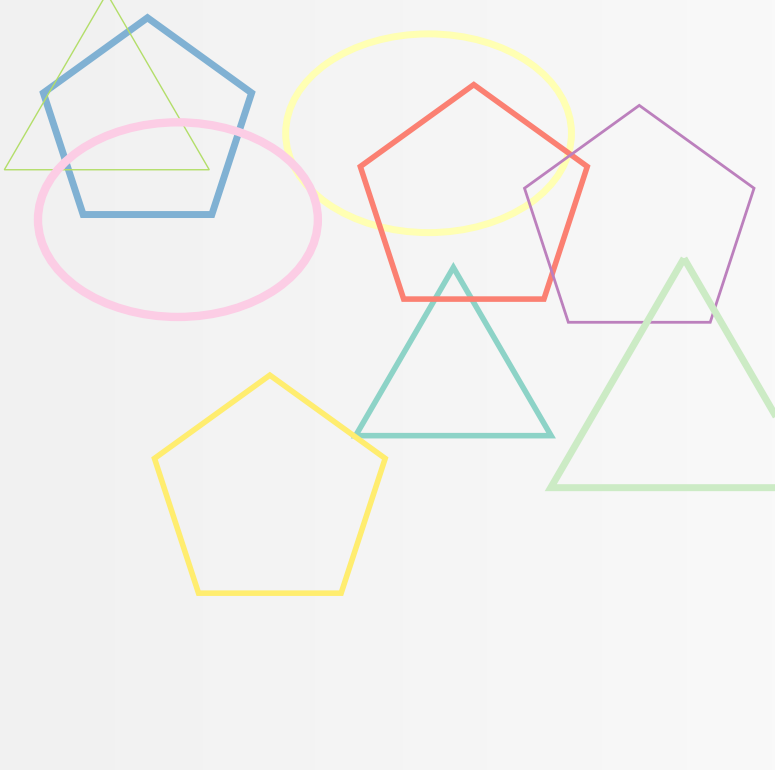[{"shape": "triangle", "thickness": 2, "radius": 0.73, "center": [0.585, 0.507]}, {"shape": "oval", "thickness": 2.5, "radius": 0.92, "center": [0.553, 0.827]}, {"shape": "pentagon", "thickness": 2, "radius": 0.77, "center": [0.611, 0.736]}, {"shape": "pentagon", "thickness": 2.5, "radius": 0.71, "center": [0.19, 0.836]}, {"shape": "triangle", "thickness": 0.5, "radius": 0.76, "center": [0.138, 0.856]}, {"shape": "oval", "thickness": 3, "radius": 0.9, "center": [0.23, 0.715]}, {"shape": "pentagon", "thickness": 1, "radius": 0.78, "center": [0.825, 0.707]}, {"shape": "triangle", "thickness": 2.5, "radius": 0.99, "center": [0.883, 0.466]}, {"shape": "pentagon", "thickness": 2, "radius": 0.78, "center": [0.348, 0.356]}]